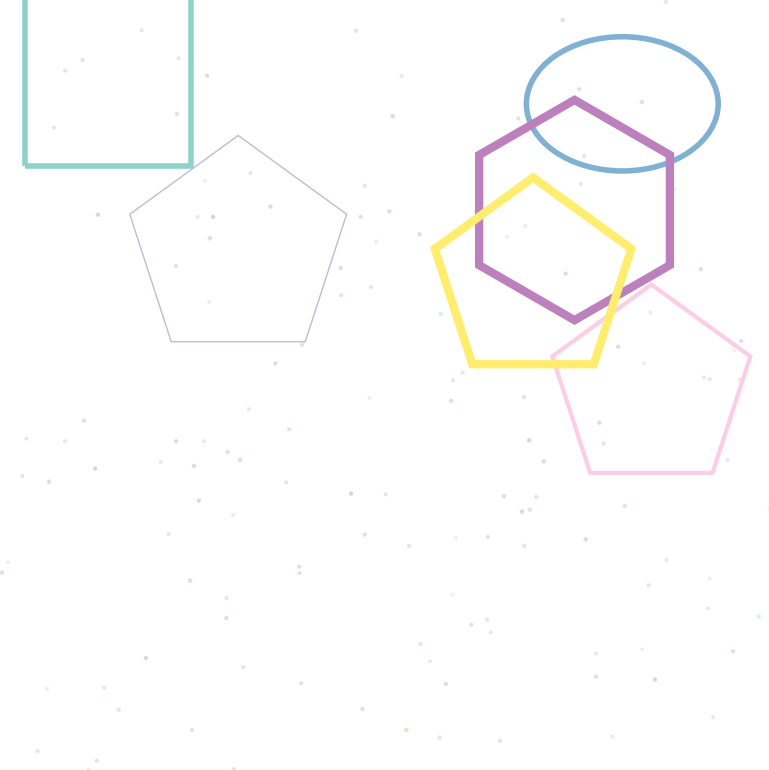[{"shape": "square", "thickness": 2, "radius": 0.54, "center": [0.14, 0.893]}, {"shape": "pentagon", "thickness": 0.5, "radius": 0.74, "center": [0.309, 0.676]}, {"shape": "oval", "thickness": 2, "radius": 0.62, "center": [0.808, 0.865]}, {"shape": "pentagon", "thickness": 1.5, "radius": 0.68, "center": [0.846, 0.495]}, {"shape": "hexagon", "thickness": 3, "radius": 0.72, "center": [0.746, 0.727]}, {"shape": "pentagon", "thickness": 3, "radius": 0.67, "center": [0.692, 0.635]}]